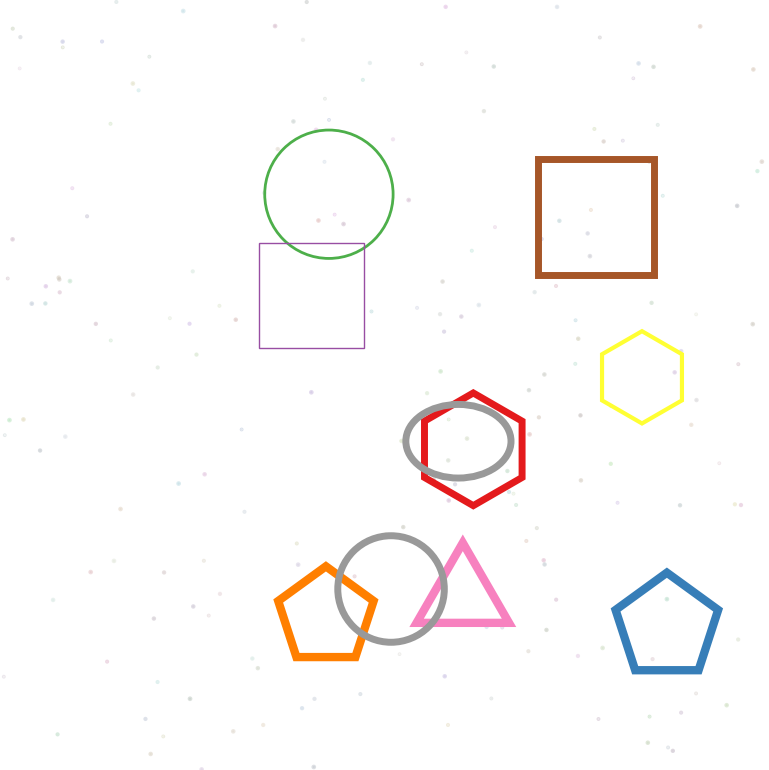[{"shape": "hexagon", "thickness": 2.5, "radius": 0.37, "center": [0.615, 0.416]}, {"shape": "pentagon", "thickness": 3, "radius": 0.35, "center": [0.866, 0.186]}, {"shape": "circle", "thickness": 1, "radius": 0.42, "center": [0.427, 0.748]}, {"shape": "square", "thickness": 0.5, "radius": 0.34, "center": [0.405, 0.616]}, {"shape": "pentagon", "thickness": 3, "radius": 0.33, "center": [0.423, 0.199]}, {"shape": "hexagon", "thickness": 1.5, "radius": 0.3, "center": [0.834, 0.51]}, {"shape": "square", "thickness": 2.5, "radius": 0.38, "center": [0.774, 0.719]}, {"shape": "triangle", "thickness": 3, "radius": 0.35, "center": [0.601, 0.226]}, {"shape": "circle", "thickness": 2.5, "radius": 0.35, "center": [0.508, 0.235]}, {"shape": "oval", "thickness": 2.5, "radius": 0.34, "center": [0.595, 0.427]}]